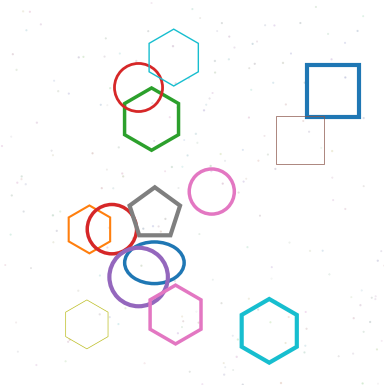[{"shape": "square", "thickness": 3, "radius": 0.34, "center": [0.865, 0.765]}, {"shape": "oval", "thickness": 2.5, "radius": 0.39, "center": [0.401, 0.317]}, {"shape": "hexagon", "thickness": 1.5, "radius": 0.31, "center": [0.232, 0.404]}, {"shape": "hexagon", "thickness": 2.5, "radius": 0.4, "center": [0.394, 0.691]}, {"shape": "circle", "thickness": 2.5, "radius": 0.32, "center": [0.291, 0.405]}, {"shape": "circle", "thickness": 2, "radius": 0.31, "center": [0.36, 0.773]}, {"shape": "circle", "thickness": 3, "radius": 0.38, "center": [0.36, 0.28]}, {"shape": "square", "thickness": 0.5, "radius": 0.31, "center": [0.779, 0.636]}, {"shape": "circle", "thickness": 2.5, "radius": 0.29, "center": [0.55, 0.502]}, {"shape": "hexagon", "thickness": 2.5, "radius": 0.38, "center": [0.456, 0.183]}, {"shape": "pentagon", "thickness": 3, "radius": 0.34, "center": [0.402, 0.445]}, {"shape": "hexagon", "thickness": 0.5, "radius": 0.32, "center": [0.226, 0.157]}, {"shape": "hexagon", "thickness": 1, "radius": 0.37, "center": [0.451, 0.85]}, {"shape": "hexagon", "thickness": 3, "radius": 0.41, "center": [0.699, 0.141]}]